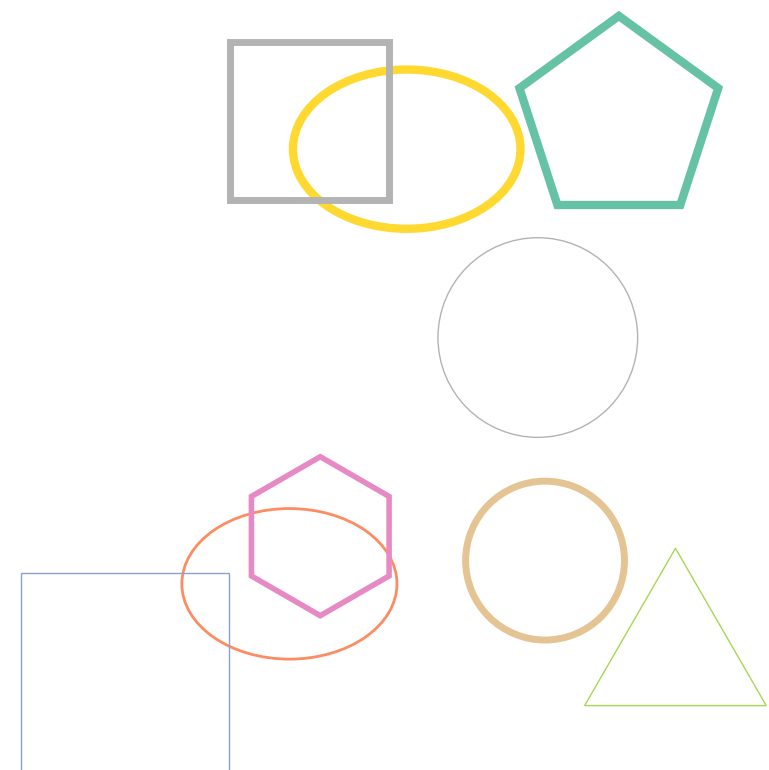[{"shape": "pentagon", "thickness": 3, "radius": 0.68, "center": [0.804, 0.844]}, {"shape": "oval", "thickness": 1, "radius": 0.7, "center": [0.376, 0.242]}, {"shape": "square", "thickness": 0.5, "radius": 0.67, "center": [0.163, 0.121]}, {"shape": "hexagon", "thickness": 2, "radius": 0.52, "center": [0.416, 0.304]}, {"shape": "triangle", "thickness": 0.5, "radius": 0.68, "center": [0.877, 0.152]}, {"shape": "oval", "thickness": 3, "radius": 0.74, "center": [0.528, 0.806]}, {"shape": "circle", "thickness": 2.5, "radius": 0.52, "center": [0.708, 0.272]}, {"shape": "square", "thickness": 2.5, "radius": 0.52, "center": [0.402, 0.843]}, {"shape": "circle", "thickness": 0.5, "radius": 0.65, "center": [0.698, 0.562]}]